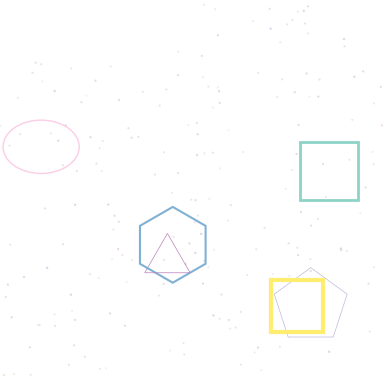[{"shape": "square", "thickness": 2, "radius": 0.38, "center": [0.854, 0.557]}, {"shape": "pentagon", "thickness": 0.5, "radius": 0.5, "center": [0.807, 0.205]}, {"shape": "hexagon", "thickness": 1.5, "radius": 0.49, "center": [0.449, 0.364]}, {"shape": "oval", "thickness": 1, "radius": 0.49, "center": [0.107, 0.619]}, {"shape": "triangle", "thickness": 0.5, "radius": 0.34, "center": [0.435, 0.326]}, {"shape": "square", "thickness": 3, "radius": 0.34, "center": [0.771, 0.205]}]